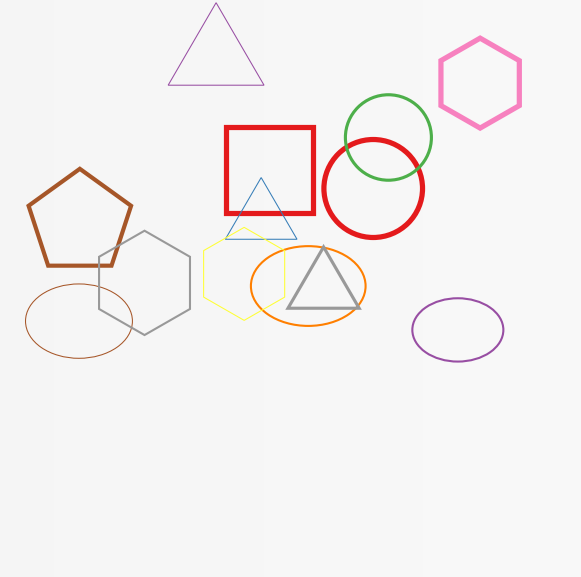[{"shape": "square", "thickness": 2.5, "radius": 0.37, "center": [0.464, 0.705]}, {"shape": "circle", "thickness": 2.5, "radius": 0.42, "center": [0.642, 0.673]}, {"shape": "triangle", "thickness": 0.5, "radius": 0.36, "center": [0.449, 0.62]}, {"shape": "circle", "thickness": 1.5, "radius": 0.37, "center": [0.668, 0.761]}, {"shape": "oval", "thickness": 1, "radius": 0.39, "center": [0.788, 0.428]}, {"shape": "triangle", "thickness": 0.5, "radius": 0.48, "center": [0.372, 0.899]}, {"shape": "oval", "thickness": 1, "radius": 0.49, "center": [0.53, 0.504]}, {"shape": "hexagon", "thickness": 0.5, "radius": 0.4, "center": [0.42, 0.525]}, {"shape": "oval", "thickness": 0.5, "radius": 0.46, "center": [0.136, 0.443]}, {"shape": "pentagon", "thickness": 2, "radius": 0.46, "center": [0.137, 0.614]}, {"shape": "hexagon", "thickness": 2.5, "radius": 0.39, "center": [0.826, 0.855]}, {"shape": "hexagon", "thickness": 1, "radius": 0.45, "center": [0.249, 0.509]}, {"shape": "triangle", "thickness": 1.5, "radius": 0.35, "center": [0.557, 0.501]}]